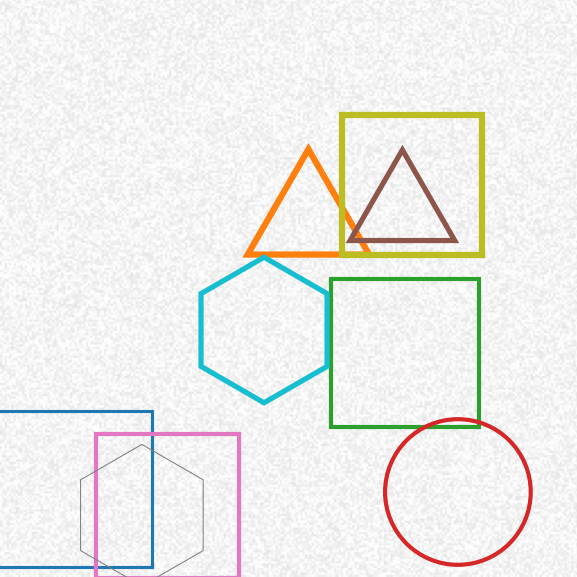[{"shape": "square", "thickness": 1.5, "radius": 0.68, "center": [0.128, 0.152]}, {"shape": "triangle", "thickness": 3, "radius": 0.61, "center": [0.534, 0.619]}, {"shape": "square", "thickness": 2, "radius": 0.64, "center": [0.701, 0.387]}, {"shape": "circle", "thickness": 2, "radius": 0.63, "center": [0.793, 0.147]}, {"shape": "triangle", "thickness": 2.5, "radius": 0.52, "center": [0.697, 0.635]}, {"shape": "square", "thickness": 2, "radius": 0.62, "center": [0.29, 0.123]}, {"shape": "hexagon", "thickness": 0.5, "radius": 0.61, "center": [0.246, 0.107]}, {"shape": "square", "thickness": 3, "radius": 0.61, "center": [0.714, 0.679]}, {"shape": "hexagon", "thickness": 2.5, "radius": 0.63, "center": [0.457, 0.428]}]